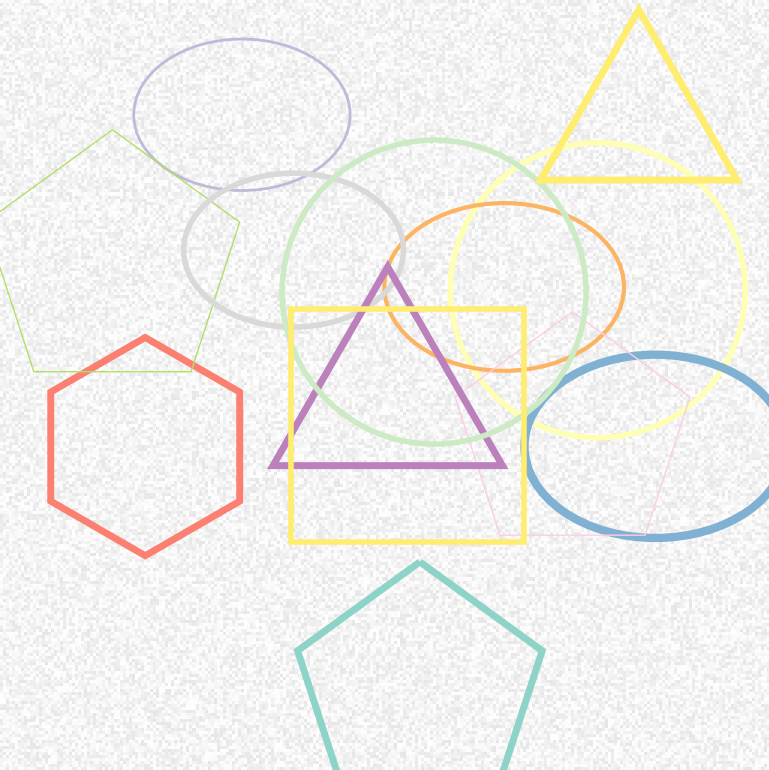[{"shape": "pentagon", "thickness": 2.5, "radius": 0.84, "center": [0.545, 0.103]}, {"shape": "circle", "thickness": 2, "radius": 0.96, "center": [0.776, 0.623]}, {"shape": "oval", "thickness": 1, "radius": 0.7, "center": [0.314, 0.851]}, {"shape": "hexagon", "thickness": 2.5, "radius": 0.71, "center": [0.189, 0.42]}, {"shape": "oval", "thickness": 3, "radius": 0.85, "center": [0.851, 0.42]}, {"shape": "oval", "thickness": 1.5, "radius": 0.78, "center": [0.655, 0.627]}, {"shape": "pentagon", "thickness": 0.5, "radius": 0.87, "center": [0.146, 0.658]}, {"shape": "pentagon", "thickness": 0.5, "radius": 0.8, "center": [0.744, 0.435]}, {"shape": "oval", "thickness": 2, "radius": 0.71, "center": [0.381, 0.675]}, {"shape": "triangle", "thickness": 2.5, "radius": 0.86, "center": [0.504, 0.481]}, {"shape": "circle", "thickness": 2, "radius": 0.99, "center": [0.564, 0.621]}, {"shape": "square", "thickness": 2, "radius": 0.76, "center": [0.529, 0.447]}, {"shape": "triangle", "thickness": 2.5, "radius": 0.74, "center": [0.83, 0.84]}]